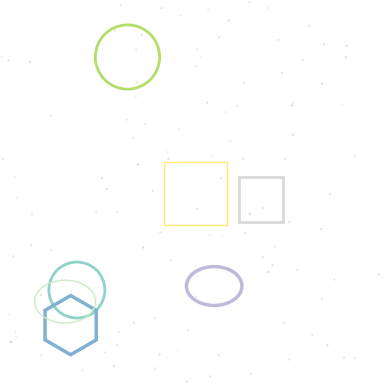[{"shape": "circle", "thickness": 2, "radius": 0.36, "center": [0.2, 0.247]}, {"shape": "oval", "thickness": 2.5, "radius": 0.36, "center": [0.556, 0.257]}, {"shape": "hexagon", "thickness": 2.5, "radius": 0.38, "center": [0.184, 0.156]}, {"shape": "circle", "thickness": 2, "radius": 0.42, "center": [0.331, 0.852]}, {"shape": "square", "thickness": 2, "radius": 0.29, "center": [0.678, 0.481]}, {"shape": "oval", "thickness": 1, "radius": 0.4, "center": [0.169, 0.217]}, {"shape": "square", "thickness": 1, "radius": 0.41, "center": [0.507, 0.497]}]